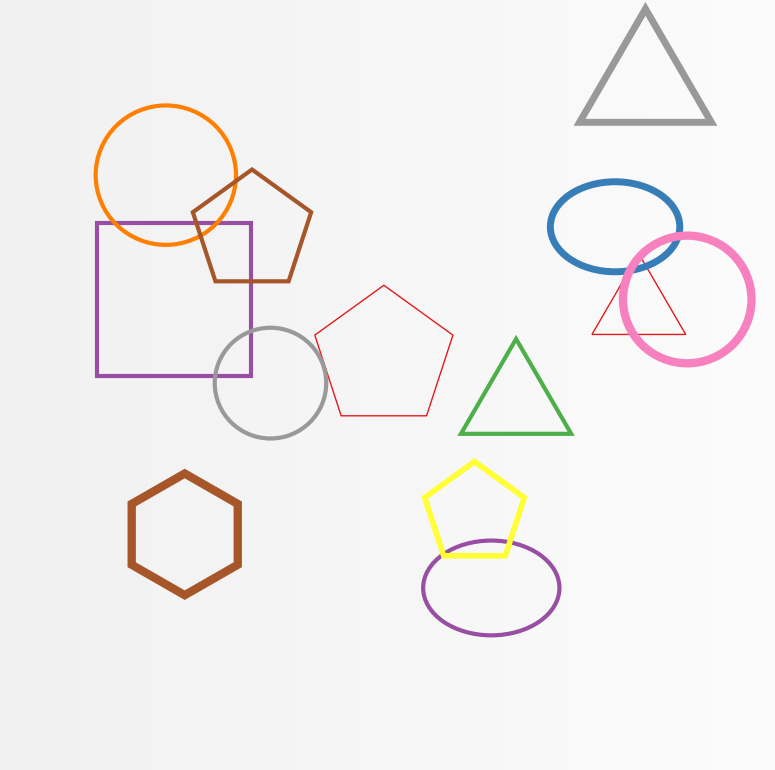[{"shape": "triangle", "thickness": 0.5, "radius": 0.35, "center": [0.824, 0.601]}, {"shape": "pentagon", "thickness": 0.5, "radius": 0.47, "center": [0.495, 0.536]}, {"shape": "oval", "thickness": 2.5, "radius": 0.42, "center": [0.794, 0.705]}, {"shape": "triangle", "thickness": 1.5, "radius": 0.41, "center": [0.666, 0.478]}, {"shape": "square", "thickness": 1.5, "radius": 0.5, "center": [0.225, 0.611]}, {"shape": "oval", "thickness": 1.5, "radius": 0.44, "center": [0.634, 0.236]}, {"shape": "circle", "thickness": 1.5, "radius": 0.45, "center": [0.214, 0.773]}, {"shape": "pentagon", "thickness": 2, "radius": 0.34, "center": [0.612, 0.333]}, {"shape": "pentagon", "thickness": 1.5, "radius": 0.4, "center": [0.325, 0.7]}, {"shape": "hexagon", "thickness": 3, "radius": 0.39, "center": [0.238, 0.306]}, {"shape": "circle", "thickness": 3, "radius": 0.41, "center": [0.887, 0.611]}, {"shape": "circle", "thickness": 1.5, "radius": 0.36, "center": [0.349, 0.502]}, {"shape": "triangle", "thickness": 2.5, "radius": 0.49, "center": [0.833, 0.89]}]